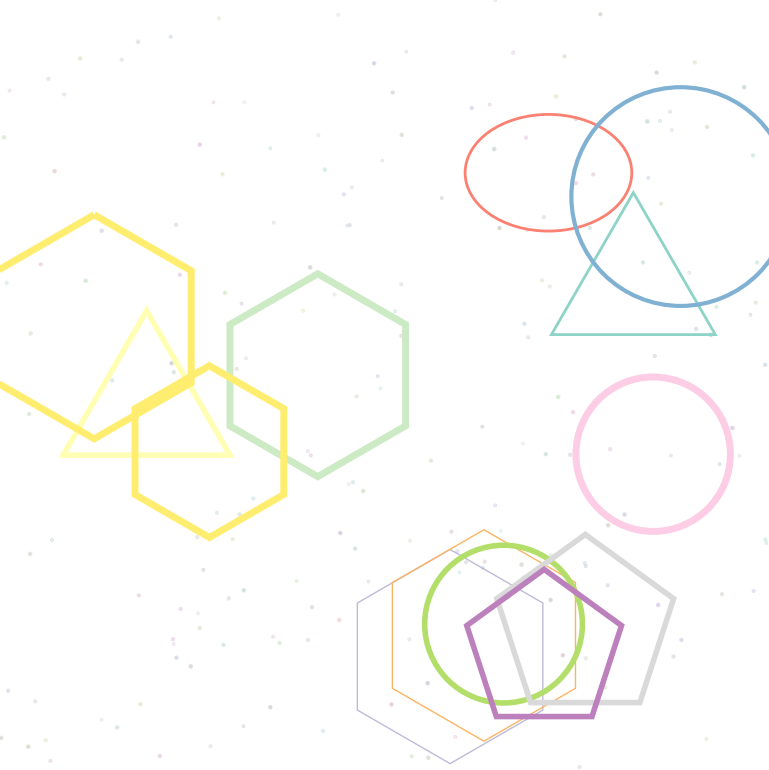[{"shape": "triangle", "thickness": 1, "radius": 0.61, "center": [0.823, 0.627]}, {"shape": "triangle", "thickness": 2, "radius": 0.63, "center": [0.19, 0.471]}, {"shape": "hexagon", "thickness": 0.5, "radius": 0.7, "center": [0.585, 0.147]}, {"shape": "oval", "thickness": 1, "radius": 0.54, "center": [0.712, 0.776]}, {"shape": "circle", "thickness": 1.5, "radius": 0.71, "center": [0.884, 0.745]}, {"shape": "hexagon", "thickness": 0.5, "radius": 0.69, "center": [0.628, 0.175]}, {"shape": "circle", "thickness": 2, "radius": 0.51, "center": [0.654, 0.189]}, {"shape": "circle", "thickness": 2.5, "radius": 0.5, "center": [0.848, 0.41]}, {"shape": "pentagon", "thickness": 2, "radius": 0.6, "center": [0.76, 0.185]}, {"shape": "pentagon", "thickness": 2, "radius": 0.53, "center": [0.707, 0.155]}, {"shape": "hexagon", "thickness": 2.5, "radius": 0.66, "center": [0.413, 0.513]}, {"shape": "hexagon", "thickness": 2.5, "radius": 0.56, "center": [0.272, 0.413]}, {"shape": "hexagon", "thickness": 2.5, "radius": 0.73, "center": [0.122, 0.576]}]